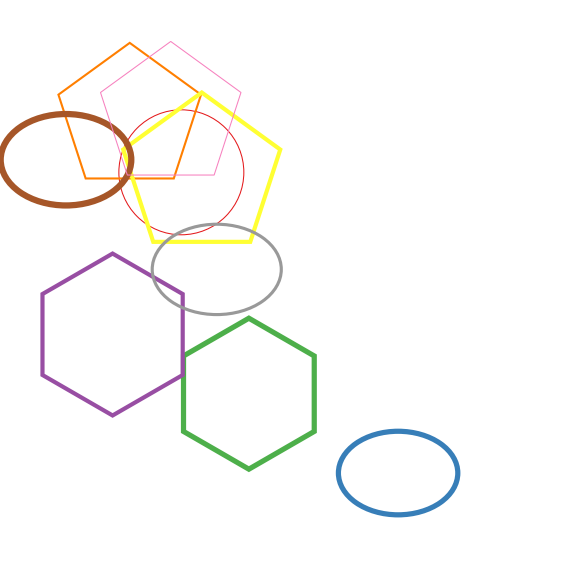[{"shape": "circle", "thickness": 0.5, "radius": 0.54, "center": [0.314, 0.701]}, {"shape": "oval", "thickness": 2.5, "radius": 0.52, "center": [0.689, 0.18]}, {"shape": "hexagon", "thickness": 2.5, "radius": 0.65, "center": [0.431, 0.317]}, {"shape": "hexagon", "thickness": 2, "radius": 0.7, "center": [0.195, 0.42]}, {"shape": "pentagon", "thickness": 1, "radius": 0.65, "center": [0.225, 0.795]}, {"shape": "pentagon", "thickness": 2, "radius": 0.71, "center": [0.349, 0.696]}, {"shape": "oval", "thickness": 3, "radius": 0.57, "center": [0.114, 0.723]}, {"shape": "pentagon", "thickness": 0.5, "radius": 0.64, "center": [0.296, 0.799]}, {"shape": "oval", "thickness": 1.5, "radius": 0.56, "center": [0.375, 0.533]}]